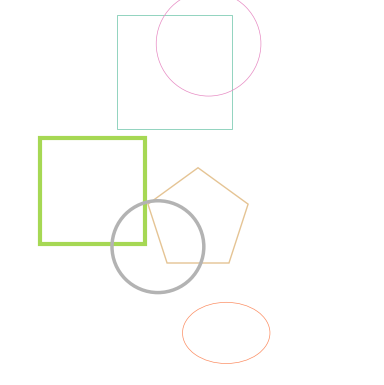[{"shape": "square", "thickness": 0.5, "radius": 0.74, "center": [0.453, 0.813]}, {"shape": "oval", "thickness": 0.5, "radius": 0.57, "center": [0.588, 0.135]}, {"shape": "circle", "thickness": 0.5, "radius": 0.68, "center": [0.542, 0.886]}, {"shape": "square", "thickness": 3, "radius": 0.69, "center": [0.241, 0.504]}, {"shape": "pentagon", "thickness": 1, "radius": 0.68, "center": [0.514, 0.428]}, {"shape": "circle", "thickness": 2.5, "radius": 0.6, "center": [0.41, 0.359]}]